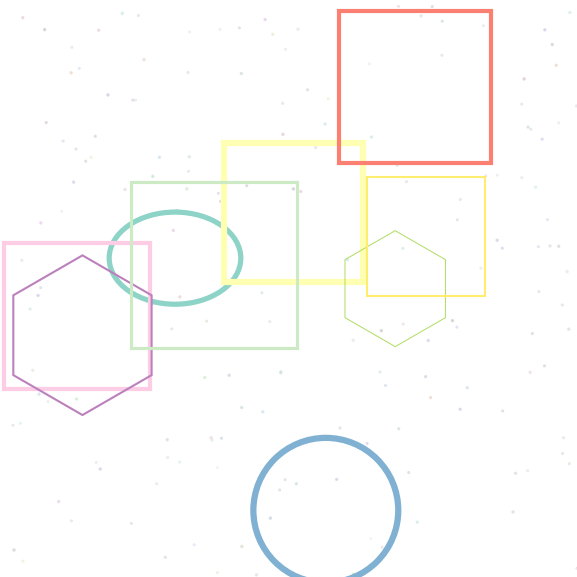[{"shape": "oval", "thickness": 2.5, "radius": 0.57, "center": [0.303, 0.552]}, {"shape": "square", "thickness": 3, "radius": 0.6, "center": [0.508, 0.631]}, {"shape": "square", "thickness": 2, "radius": 0.66, "center": [0.718, 0.849]}, {"shape": "circle", "thickness": 3, "radius": 0.63, "center": [0.564, 0.115]}, {"shape": "hexagon", "thickness": 0.5, "radius": 0.5, "center": [0.684, 0.499]}, {"shape": "square", "thickness": 2, "radius": 0.63, "center": [0.133, 0.451]}, {"shape": "hexagon", "thickness": 1, "radius": 0.69, "center": [0.143, 0.419]}, {"shape": "square", "thickness": 1.5, "radius": 0.72, "center": [0.371, 0.54]}, {"shape": "square", "thickness": 1, "radius": 0.51, "center": [0.738, 0.589]}]